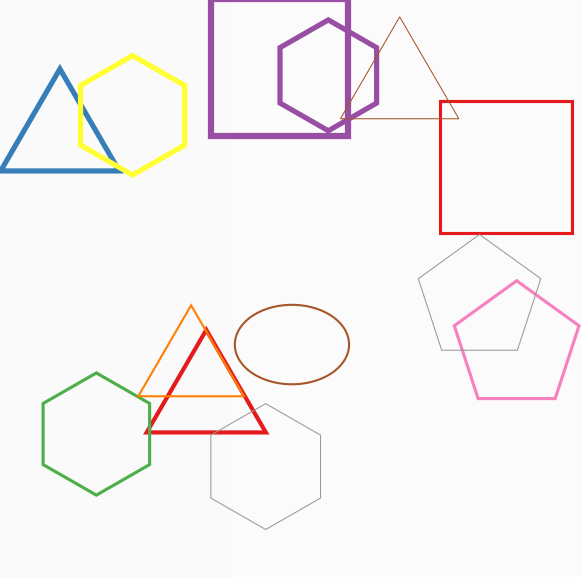[{"shape": "square", "thickness": 1.5, "radius": 0.57, "center": [0.871, 0.71]}, {"shape": "triangle", "thickness": 2, "radius": 0.59, "center": [0.355, 0.31]}, {"shape": "triangle", "thickness": 2.5, "radius": 0.59, "center": [0.103, 0.762]}, {"shape": "hexagon", "thickness": 1.5, "radius": 0.53, "center": [0.166, 0.248]}, {"shape": "hexagon", "thickness": 2.5, "radius": 0.48, "center": [0.565, 0.869]}, {"shape": "square", "thickness": 3, "radius": 0.59, "center": [0.481, 0.882]}, {"shape": "triangle", "thickness": 1, "radius": 0.53, "center": [0.329, 0.365]}, {"shape": "hexagon", "thickness": 2.5, "radius": 0.52, "center": [0.228, 0.799]}, {"shape": "oval", "thickness": 1, "radius": 0.49, "center": [0.502, 0.403]}, {"shape": "triangle", "thickness": 0.5, "radius": 0.59, "center": [0.688, 0.852]}, {"shape": "pentagon", "thickness": 1.5, "radius": 0.56, "center": [0.889, 0.4]}, {"shape": "hexagon", "thickness": 0.5, "radius": 0.54, "center": [0.457, 0.191]}, {"shape": "pentagon", "thickness": 0.5, "radius": 0.55, "center": [0.825, 0.482]}]